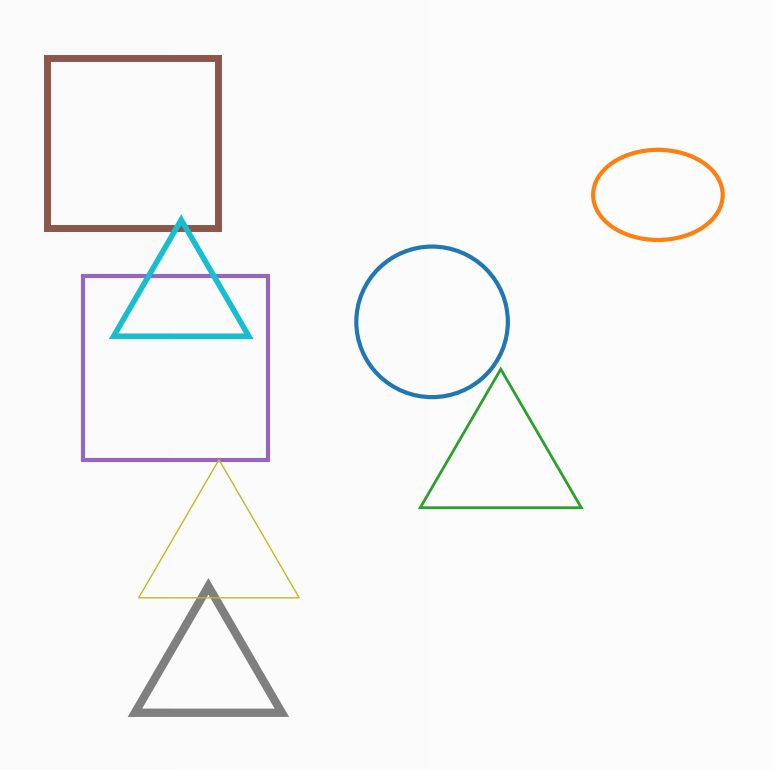[{"shape": "circle", "thickness": 1.5, "radius": 0.49, "center": [0.558, 0.582]}, {"shape": "oval", "thickness": 1.5, "radius": 0.42, "center": [0.849, 0.747]}, {"shape": "triangle", "thickness": 1, "radius": 0.6, "center": [0.646, 0.401]}, {"shape": "square", "thickness": 1.5, "radius": 0.6, "center": [0.226, 0.522]}, {"shape": "square", "thickness": 2.5, "radius": 0.55, "center": [0.171, 0.814]}, {"shape": "triangle", "thickness": 3, "radius": 0.55, "center": [0.269, 0.129]}, {"shape": "triangle", "thickness": 0.5, "radius": 0.6, "center": [0.283, 0.283]}, {"shape": "triangle", "thickness": 2, "radius": 0.5, "center": [0.234, 0.614]}]